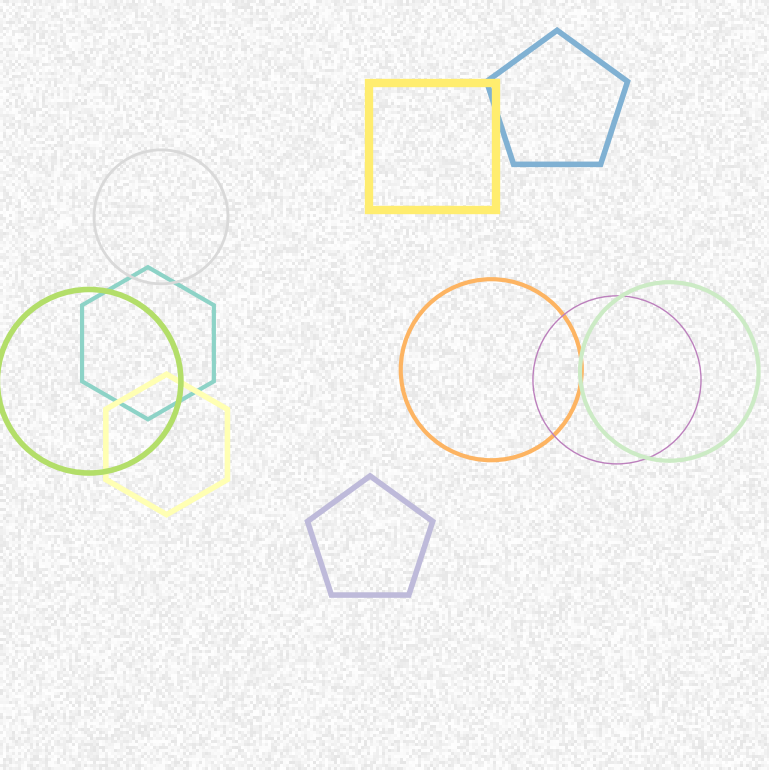[{"shape": "hexagon", "thickness": 1.5, "radius": 0.49, "center": [0.192, 0.554]}, {"shape": "hexagon", "thickness": 2, "radius": 0.46, "center": [0.216, 0.423]}, {"shape": "pentagon", "thickness": 2, "radius": 0.43, "center": [0.481, 0.296]}, {"shape": "pentagon", "thickness": 2, "radius": 0.48, "center": [0.724, 0.864]}, {"shape": "circle", "thickness": 1.5, "radius": 0.59, "center": [0.638, 0.52]}, {"shape": "circle", "thickness": 2, "radius": 0.6, "center": [0.116, 0.505]}, {"shape": "circle", "thickness": 1, "radius": 0.44, "center": [0.209, 0.718]}, {"shape": "circle", "thickness": 0.5, "radius": 0.55, "center": [0.801, 0.507]}, {"shape": "circle", "thickness": 1.5, "radius": 0.58, "center": [0.869, 0.518]}, {"shape": "square", "thickness": 3, "radius": 0.41, "center": [0.562, 0.81]}]